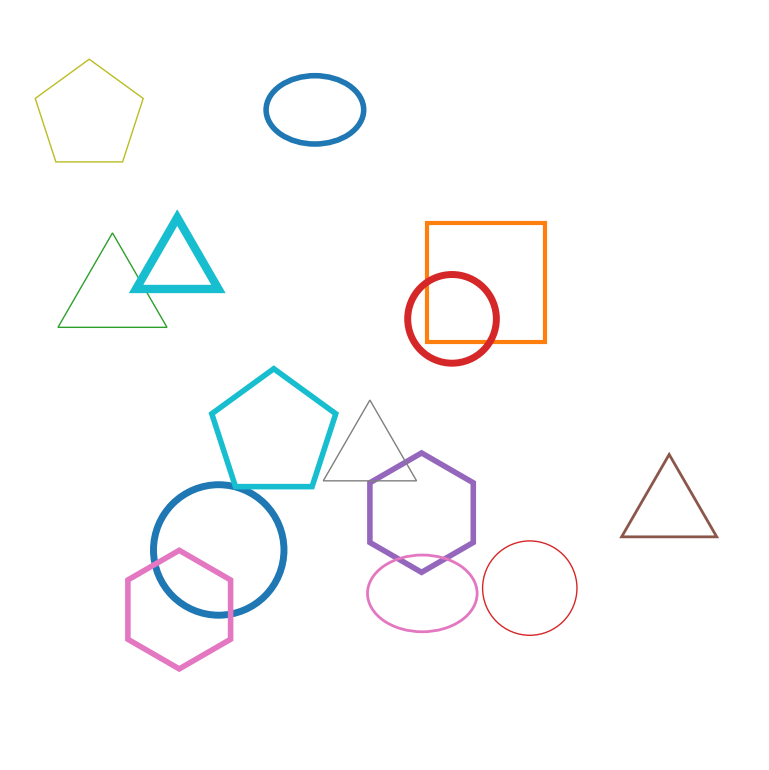[{"shape": "circle", "thickness": 2.5, "radius": 0.42, "center": [0.284, 0.286]}, {"shape": "oval", "thickness": 2, "radius": 0.32, "center": [0.409, 0.857]}, {"shape": "square", "thickness": 1.5, "radius": 0.38, "center": [0.631, 0.633]}, {"shape": "triangle", "thickness": 0.5, "radius": 0.41, "center": [0.146, 0.616]}, {"shape": "circle", "thickness": 0.5, "radius": 0.31, "center": [0.688, 0.236]}, {"shape": "circle", "thickness": 2.5, "radius": 0.29, "center": [0.587, 0.586]}, {"shape": "hexagon", "thickness": 2, "radius": 0.39, "center": [0.548, 0.334]}, {"shape": "triangle", "thickness": 1, "radius": 0.36, "center": [0.869, 0.338]}, {"shape": "oval", "thickness": 1, "radius": 0.36, "center": [0.548, 0.229]}, {"shape": "hexagon", "thickness": 2, "radius": 0.39, "center": [0.233, 0.208]}, {"shape": "triangle", "thickness": 0.5, "radius": 0.35, "center": [0.48, 0.411]}, {"shape": "pentagon", "thickness": 0.5, "radius": 0.37, "center": [0.116, 0.849]}, {"shape": "triangle", "thickness": 3, "radius": 0.31, "center": [0.23, 0.656]}, {"shape": "pentagon", "thickness": 2, "radius": 0.42, "center": [0.356, 0.436]}]